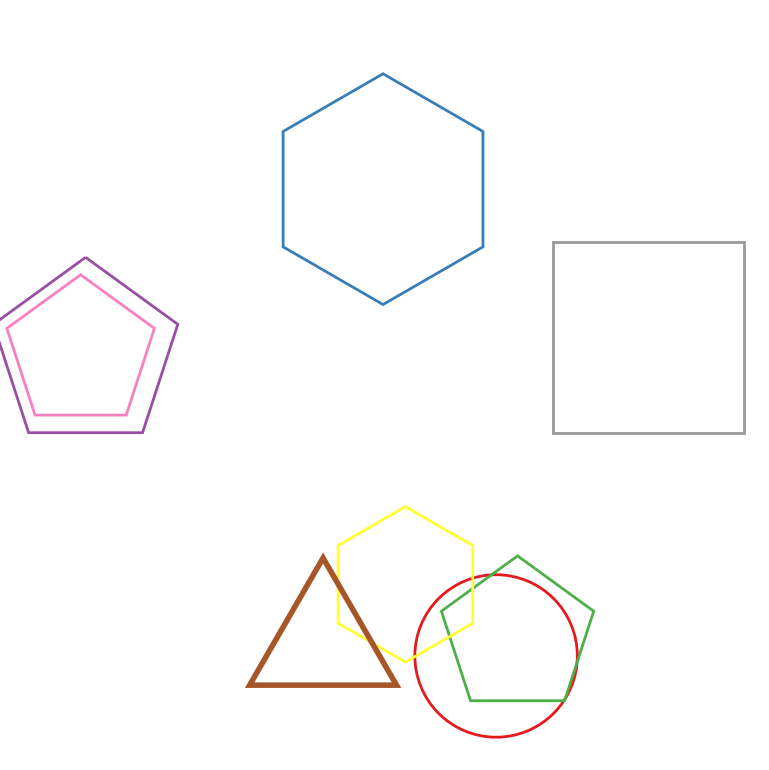[{"shape": "circle", "thickness": 1, "radius": 0.53, "center": [0.644, 0.148]}, {"shape": "hexagon", "thickness": 1, "radius": 0.75, "center": [0.497, 0.754]}, {"shape": "pentagon", "thickness": 1, "radius": 0.52, "center": [0.672, 0.174]}, {"shape": "pentagon", "thickness": 1, "radius": 0.63, "center": [0.111, 0.54]}, {"shape": "hexagon", "thickness": 1, "radius": 0.5, "center": [0.527, 0.241]}, {"shape": "triangle", "thickness": 2, "radius": 0.55, "center": [0.42, 0.165]}, {"shape": "pentagon", "thickness": 1, "radius": 0.5, "center": [0.105, 0.542]}, {"shape": "square", "thickness": 1, "radius": 0.62, "center": [0.842, 0.562]}]